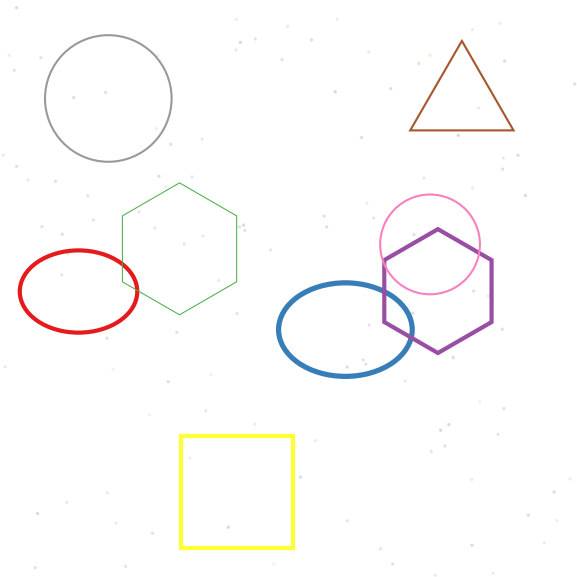[{"shape": "oval", "thickness": 2, "radius": 0.51, "center": [0.136, 0.494]}, {"shape": "oval", "thickness": 2.5, "radius": 0.58, "center": [0.598, 0.428]}, {"shape": "hexagon", "thickness": 0.5, "radius": 0.57, "center": [0.311, 0.568]}, {"shape": "hexagon", "thickness": 2, "radius": 0.54, "center": [0.758, 0.495]}, {"shape": "square", "thickness": 2, "radius": 0.48, "center": [0.41, 0.147]}, {"shape": "triangle", "thickness": 1, "radius": 0.52, "center": [0.8, 0.825]}, {"shape": "circle", "thickness": 1, "radius": 0.43, "center": [0.745, 0.576]}, {"shape": "circle", "thickness": 1, "radius": 0.55, "center": [0.188, 0.829]}]